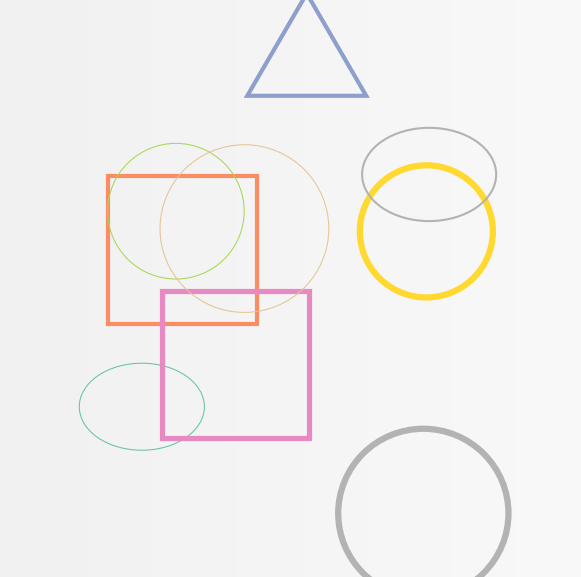[{"shape": "oval", "thickness": 0.5, "radius": 0.54, "center": [0.244, 0.295]}, {"shape": "square", "thickness": 2, "radius": 0.64, "center": [0.314, 0.566]}, {"shape": "triangle", "thickness": 2, "radius": 0.59, "center": [0.528, 0.892]}, {"shape": "square", "thickness": 2.5, "radius": 0.63, "center": [0.405, 0.368]}, {"shape": "circle", "thickness": 0.5, "radius": 0.59, "center": [0.303, 0.633]}, {"shape": "circle", "thickness": 3, "radius": 0.57, "center": [0.734, 0.599]}, {"shape": "circle", "thickness": 0.5, "radius": 0.73, "center": [0.421, 0.603]}, {"shape": "circle", "thickness": 3, "radius": 0.73, "center": [0.728, 0.11]}, {"shape": "oval", "thickness": 1, "radius": 0.58, "center": [0.738, 0.697]}]